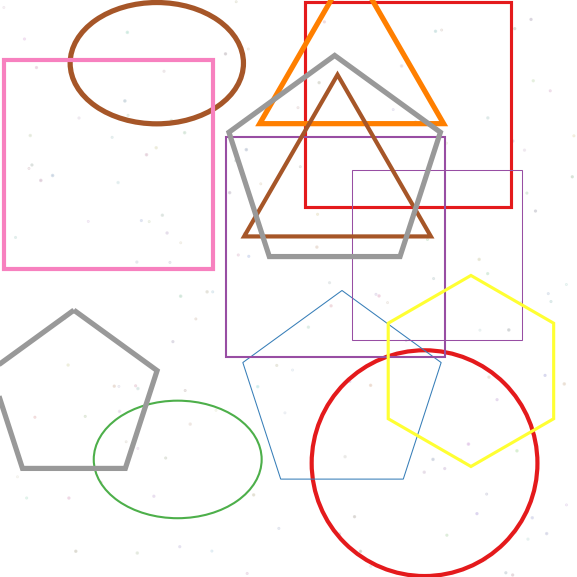[{"shape": "square", "thickness": 1.5, "radius": 0.89, "center": [0.706, 0.818]}, {"shape": "circle", "thickness": 2, "radius": 0.98, "center": [0.735, 0.197]}, {"shape": "pentagon", "thickness": 0.5, "radius": 0.9, "center": [0.592, 0.316]}, {"shape": "oval", "thickness": 1, "radius": 0.73, "center": [0.308, 0.204]}, {"shape": "square", "thickness": 1, "radius": 0.95, "center": [0.581, 0.571]}, {"shape": "square", "thickness": 0.5, "radius": 0.74, "center": [0.756, 0.558]}, {"shape": "triangle", "thickness": 2.5, "radius": 0.92, "center": [0.609, 0.877]}, {"shape": "hexagon", "thickness": 1.5, "radius": 0.83, "center": [0.815, 0.357]}, {"shape": "triangle", "thickness": 2, "radius": 0.93, "center": [0.584, 0.683]}, {"shape": "oval", "thickness": 2.5, "radius": 0.75, "center": [0.272, 0.89]}, {"shape": "square", "thickness": 2, "radius": 0.9, "center": [0.187, 0.714]}, {"shape": "pentagon", "thickness": 2.5, "radius": 0.96, "center": [0.58, 0.711]}, {"shape": "pentagon", "thickness": 2.5, "radius": 0.76, "center": [0.128, 0.311]}]